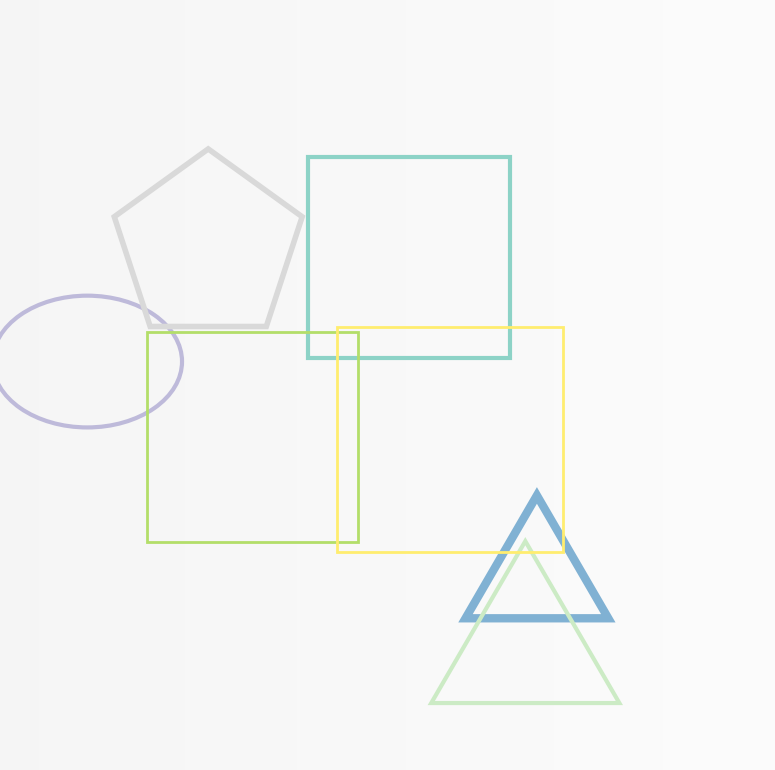[{"shape": "square", "thickness": 1.5, "radius": 0.65, "center": [0.528, 0.666]}, {"shape": "oval", "thickness": 1.5, "radius": 0.61, "center": [0.113, 0.53]}, {"shape": "triangle", "thickness": 3, "radius": 0.53, "center": [0.693, 0.25]}, {"shape": "square", "thickness": 1, "radius": 0.68, "center": [0.326, 0.432]}, {"shape": "pentagon", "thickness": 2, "radius": 0.64, "center": [0.269, 0.679]}, {"shape": "triangle", "thickness": 1.5, "radius": 0.7, "center": [0.678, 0.157]}, {"shape": "square", "thickness": 1, "radius": 0.73, "center": [0.581, 0.429]}]